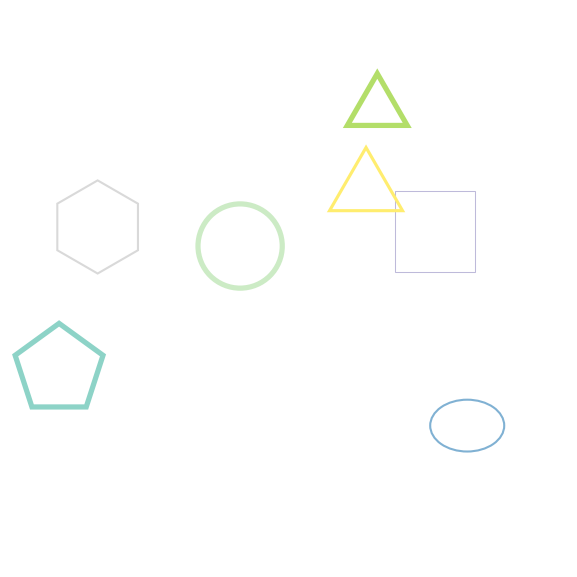[{"shape": "pentagon", "thickness": 2.5, "radius": 0.4, "center": [0.102, 0.359]}, {"shape": "square", "thickness": 0.5, "radius": 0.35, "center": [0.753, 0.598]}, {"shape": "oval", "thickness": 1, "radius": 0.32, "center": [0.809, 0.262]}, {"shape": "triangle", "thickness": 2.5, "radius": 0.3, "center": [0.653, 0.812]}, {"shape": "hexagon", "thickness": 1, "radius": 0.4, "center": [0.169, 0.606]}, {"shape": "circle", "thickness": 2.5, "radius": 0.36, "center": [0.416, 0.573]}, {"shape": "triangle", "thickness": 1.5, "radius": 0.36, "center": [0.634, 0.671]}]